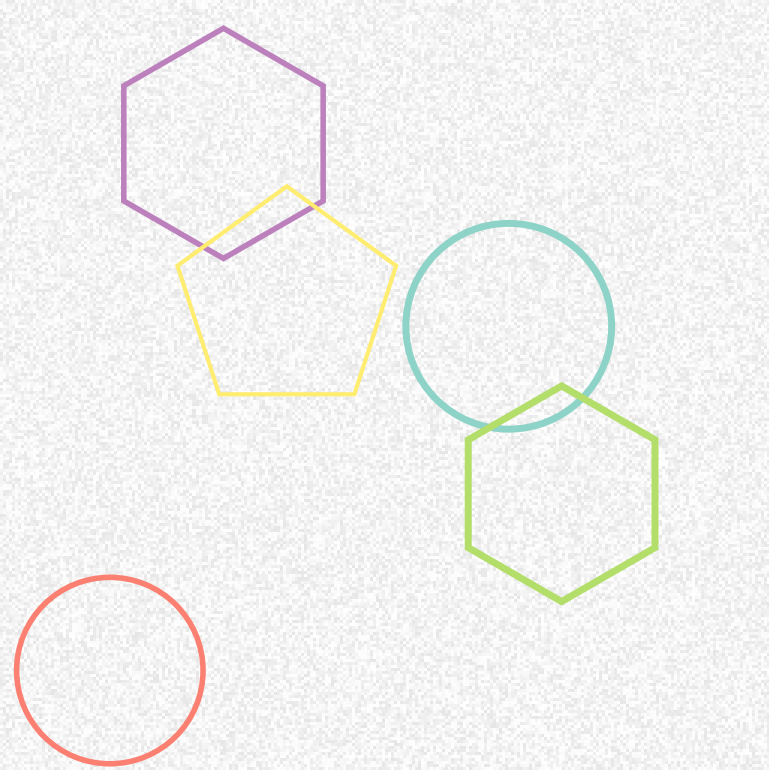[{"shape": "circle", "thickness": 2.5, "radius": 0.67, "center": [0.661, 0.576]}, {"shape": "circle", "thickness": 2, "radius": 0.61, "center": [0.143, 0.129]}, {"shape": "hexagon", "thickness": 2.5, "radius": 0.7, "center": [0.729, 0.359]}, {"shape": "hexagon", "thickness": 2, "radius": 0.75, "center": [0.29, 0.814]}, {"shape": "pentagon", "thickness": 1.5, "radius": 0.75, "center": [0.372, 0.609]}]